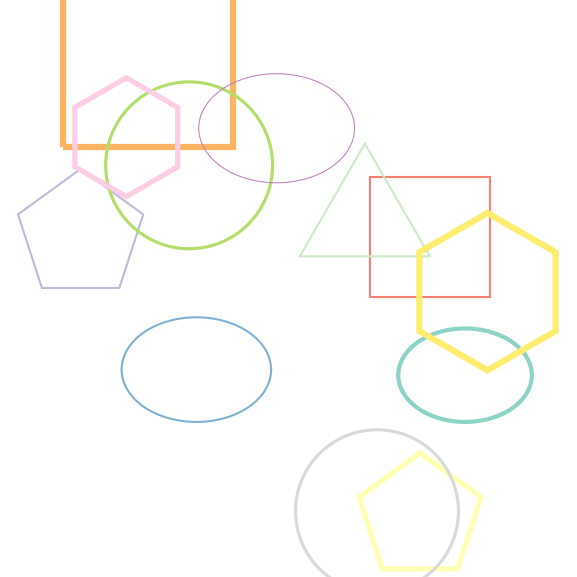[{"shape": "oval", "thickness": 2, "radius": 0.58, "center": [0.805, 0.349]}, {"shape": "pentagon", "thickness": 2.5, "radius": 0.55, "center": [0.727, 0.104]}, {"shape": "pentagon", "thickness": 1, "radius": 0.57, "center": [0.14, 0.593]}, {"shape": "square", "thickness": 1, "radius": 0.52, "center": [0.745, 0.588]}, {"shape": "oval", "thickness": 1, "radius": 0.65, "center": [0.34, 0.359]}, {"shape": "square", "thickness": 3, "radius": 0.74, "center": [0.256, 0.893]}, {"shape": "circle", "thickness": 1.5, "radius": 0.72, "center": [0.328, 0.713]}, {"shape": "hexagon", "thickness": 2.5, "radius": 0.51, "center": [0.219, 0.762]}, {"shape": "circle", "thickness": 1.5, "radius": 0.71, "center": [0.653, 0.114]}, {"shape": "oval", "thickness": 0.5, "radius": 0.67, "center": [0.479, 0.777]}, {"shape": "triangle", "thickness": 1, "radius": 0.65, "center": [0.632, 0.62]}, {"shape": "hexagon", "thickness": 3, "radius": 0.68, "center": [0.844, 0.494]}]